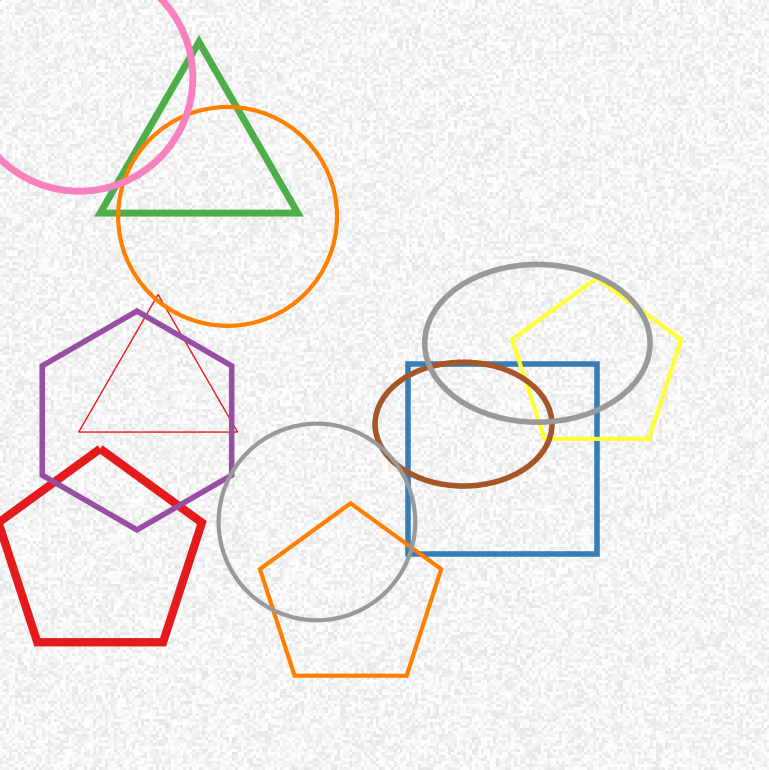[{"shape": "pentagon", "thickness": 3, "radius": 0.69, "center": [0.13, 0.278]}, {"shape": "triangle", "thickness": 0.5, "radius": 0.6, "center": [0.205, 0.498]}, {"shape": "square", "thickness": 2, "radius": 0.62, "center": [0.653, 0.404]}, {"shape": "triangle", "thickness": 2.5, "radius": 0.74, "center": [0.258, 0.797]}, {"shape": "hexagon", "thickness": 2, "radius": 0.71, "center": [0.178, 0.454]}, {"shape": "pentagon", "thickness": 1.5, "radius": 0.62, "center": [0.455, 0.223]}, {"shape": "circle", "thickness": 1.5, "radius": 0.71, "center": [0.296, 0.719]}, {"shape": "pentagon", "thickness": 1.5, "radius": 0.58, "center": [0.775, 0.523]}, {"shape": "oval", "thickness": 2, "radius": 0.57, "center": [0.602, 0.449]}, {"shape": "circle", "thickness": 2.5, "radius": 0.74, "center": [0.103, 0.899]}, {"shape": "circle", "thickness": 1.5, "radius": 0.64, "center": [0.412, 0.322]}, {"shape": "oval", "thickness": 2, "radius": 0.73, "center": [0.698, 0.554]}]